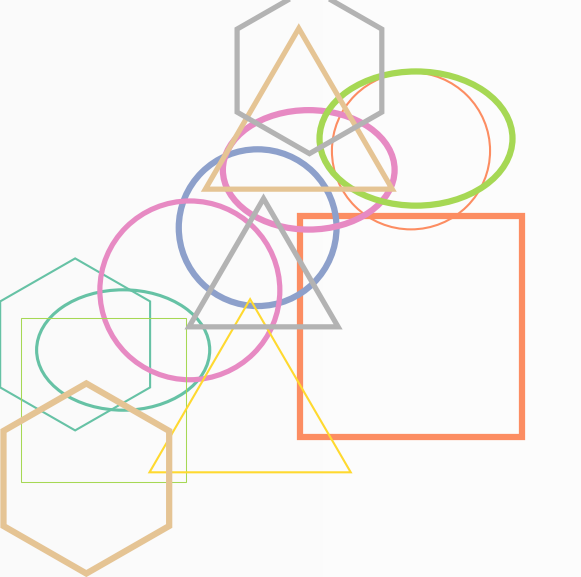[{"shape": "oval", "thickness": 1.5, "radius": 0.74, "center": [0.212, 0.393]}, {"shape": "hexagon", "thickness": 1, "radius": 0.74, "center": [0.129, 0.403]}, {"shape": "square", "thickness": 3, "radius": 0.95, "center": [0.706, 0.434]}, {"shape": "circle", "thickness": 1, "radius": 0.68, "center": [0.707, 0.738]}, {"shape": "circle", "thickness": 3, "radius": 0.68, "center": [0.443, 0.605]}, {"shape": "oval", "thickness": 3, "radius": 0.74, "center": [0.531, 0.705]}, {"shape": "circle", "thickness": 2.5, "radius": 0.77, "center": [0.327, 0.496]}, {"shape": "square", "thickness": 0.5, "radius": 0.71, "center": [0.178, 0.307]}, {"shape": "oval", "thickness": 3, "radius": 0.83, "center": [0.716, 0.759]}, {"shape": "triangle", "thickness": 1, "radius": 1.0, "center": [0.43, 0.281]}, {"shape": "triangle", "thickness": 2.5, "radius": 0.93, "center": [0.514, 0.764]}, {"shape": "hexagon", "thickness": 3, "radius": 0.82, "center": [0.149, 0.171]}, {"shape": "hexagon", "thickness": 2.5, "radius": 0.72, "center": [0.532, 0.877]}, {"shape": "triangle", "thickness": 2.5, "radius": 0.74, "center": [0.453, 0.507]}]